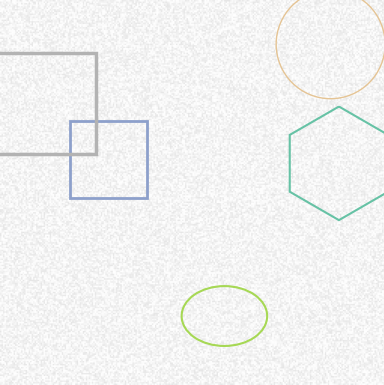[{"shape": "hexagon", "thickness": 1.5, "radius": 0.74, "center": [0.88, 0.576]}, {"shape": "square", "thickness": 2, "radius": 0.5, "center": [0.281, 0.586]}, {"shape": "oval", "thickness": 1.5, "radius": 0.56, "center": [0.583, 0.179]}, {"shape": "circle", "thickness": 1, "radius": 0.71, "center": [0.859, 0.885]}, {"shape": "square", "thickness": 2.5, "radius": 0.66, "center": [0.119, 0.732]}]